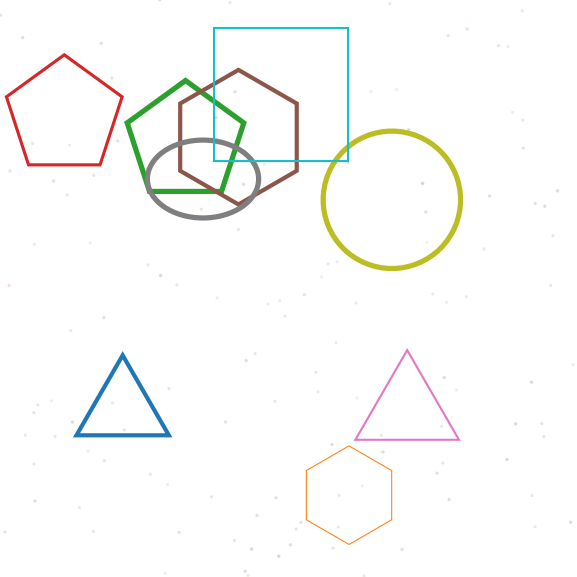[{"shape": "triangle", "thickness": 2, "radius": 0.46, "center": [0.212, 0.292]}, {"shape": "hexagon", "thickness": 0.5, "radius": 0.43, "center": [0.604, 0.142]}, {"shape": "pentagon", "thickness": 2.5, "radius": 0.53, "center": [0.321, 0.754]}, {"shape": "pentagon", "thickness": 1.5, "radius": 0.53, "center": [0.111, 0.799]}, {"shape": "hexagon", "thickness": 2, "radius": 0.58, "center": [0.413, 0.762]}, {"shape": "triangle", "thickness": 1, "radius": 0.52, "center": [0.705, 0.289]}, {"shape": "oval", "thickness": 2.5, "radius": 0.48, "center": [0.352, 0.689]}, {"shape": "circle", "thickness": 2.5, "radius": 0.59, "center": [0.679, 0.653]}, {"shape": "square", "thickness": 1, "radius": 0.58, "center": [0.487, 0.836]}]